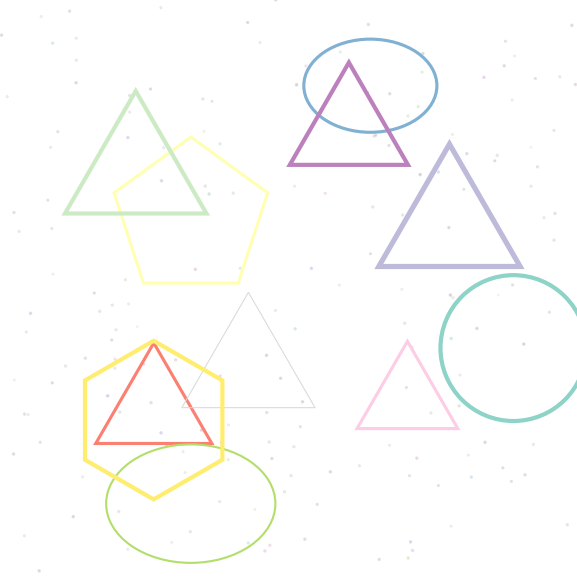[{"shape": "circle", "thickness": 2, "radius": 0.63, "center": [0.889, 0.396]}, {"shape": "pentagon", "thickness": 1.5, "radius": 0.7, "center": [0.331, 0.622]}, {"shape": "triangle", "thickness": 2.5, "radius": 0.71, "center": [0.778, 0.608]}, {"shape": "triangle", "thickness": 1.5, "radius": 0.58, "center": [0.266, 0.289]}, {"shape": "oval", "thickness": 1.5, "radius": 0.58, "center": [0.641, 0.851]}, {"shape": "oval", "thickness": 1, "radius": 0.73, "center": [0.33, 0.127]}, {"shape": "triangle", "thickness": 1.5, "radius": 0.5, "center": [0.706, 0.307]}, {"shape": "triangle", "thickness": 0.5, "radius": 0.67, "center": [0.43, 0.36]}, {"shape": "triangle", "thickness": 2, "radius": 0.59, "center": [0.604, 0.773]}, {"shape": "triangle", "thickness": 2, "radius": 0.71, "center": [0.235, 0.7]}, {"shape": "hexagon", "thickness": 2, "radius": 0.69, "center": [0.266, 0.272]}]